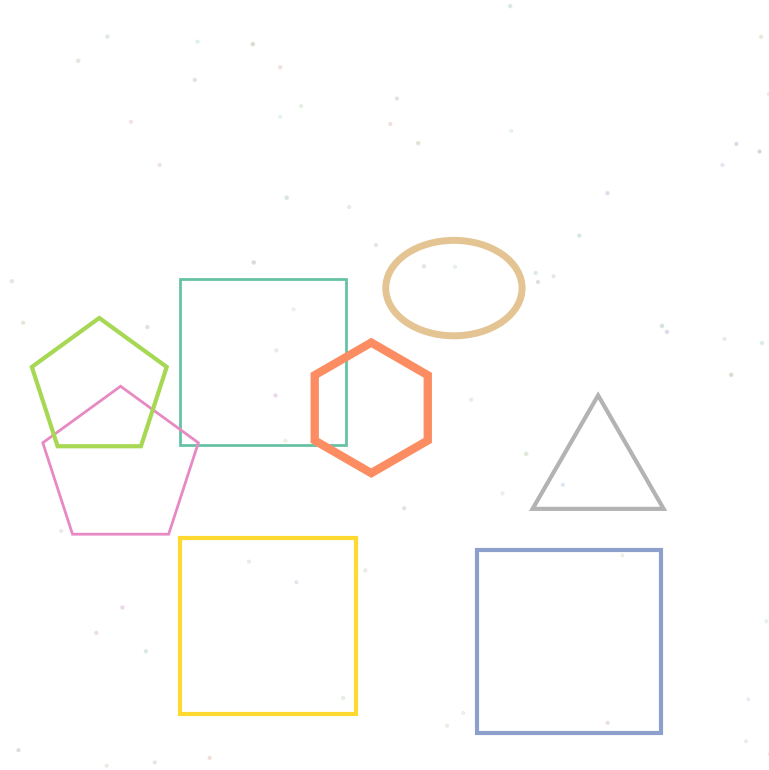[{"shape": "square", "thickness": 1, "radius": 0.54, "center": [0.342, 0.53]}, {"shape": "hexagon", "thickness": 3, "radius": 0.42, "center": [0.482, 0.47]}, {"shape": "square", "thickness": 1.5, "radius": 0.6, "center": [0.739, 0.167]}, {"shape": "pentagon", "thickness": 1, "radius": 0.53, "center": [0.157, 0.392]}, {"shape": "pentagon", "thickness": 1.5, "radius": 0.46, "center": [0.129, 0.495]}, {"shape": "square", "thickness": 1.5, "radius": 0.57, "center": [0.348, 0.187]}, {"shape": "oval", "thickness": 2.5, "radius": 0.44, "center": [0.59, 0.626]}, {"shape": "triangle", "thickness": 1.5, "radius": 0.49, "center": [0.777, 0.388]}]